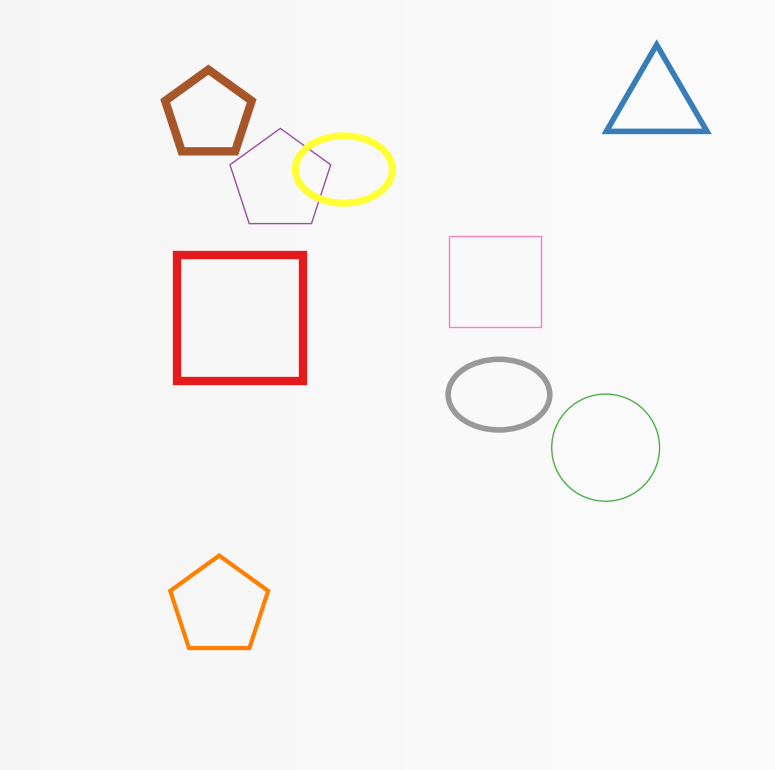[{"shape": "square", "thickness": 3, "radius": 0.41, "center": [0.31, 0.587]}, {"shape": "triangle", "thickness": 2, "radius": 0.38, "center": [0.847, 0.867]}, {"shape": "circle", "thickness": 0.5, "radius": 0.35, "center": [0.781, 0.419]}, {"shape": "pentagon", "thickness": 0.5, "radius": 0.34, "center": [0.362, 0.765]}, {"shape": "pentagon", "thickness": 1.5, "radius": 0.33, "center": [0.283, 0.212]}, {"shape": "oval", "thickness": 2.5, "radius": 0.31, "center": [0.444, 0.78]}, {"shape": "pentagon", "thickness": 3, "radius": 0.29, "center": [0.269, 0.851]}, {"shape": "square", "thickness": 0.5, "radius": 0.3, "center": [0.638, 0.634]}, {"shape": "oval", "thickness": 2, "radius": 0.33, "center": [0.644, 0.487]}]